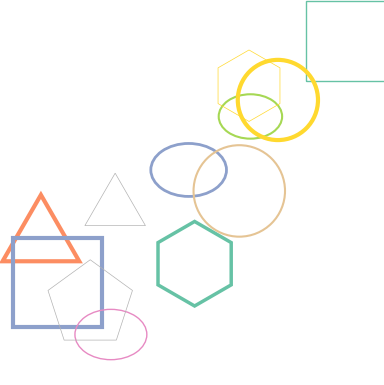[{"shape": "square", "thickness": 1, "radius": 0.52, "center": [0.899, 0.894]}, {"shape": "hexagon", "thickness": 2.5, "radius": 0.55, "center": [0.505, 0.315]}, {"shape": "triangle", "thickness": 3, "radius": 0.57, "center": [0.106, 0.379]}, {"shape": "square", "thickness": 3, "radius": 0.58, "center": [0.149, 0.266]}, {"shape": "oval", "thickness": 2, "radius": 0.49, "center": [0.49, 0.559]}, {"shape": "oval", "thickness": 1, "radius": 0.47, "center": [0.288, 0.131]}, {"shape": "oval", "thickness": 1.5, "radius": 0.41, "center": [0.65, 0.697]}, {"shape": "circle", "thickness": 3, "radius": 0.52, "center": [0.722, 0.74]}, {"shape": "hexagon", "thickness": 0.5, "radius": 0.46, "center": [0.647, 0.777]}, {"shape": "circle", "thickness": 1.5, "radius": 0.59, "center": [0.622, 0.504]}, {"shape": "pentagon", "thickness": 0.5, "radius": 0.58, "center": [0.234, 0.21]}, {"shape": "triangle", "thickness": 0.5, "radius": 0.45, "center": [0.299, 0.459]}]